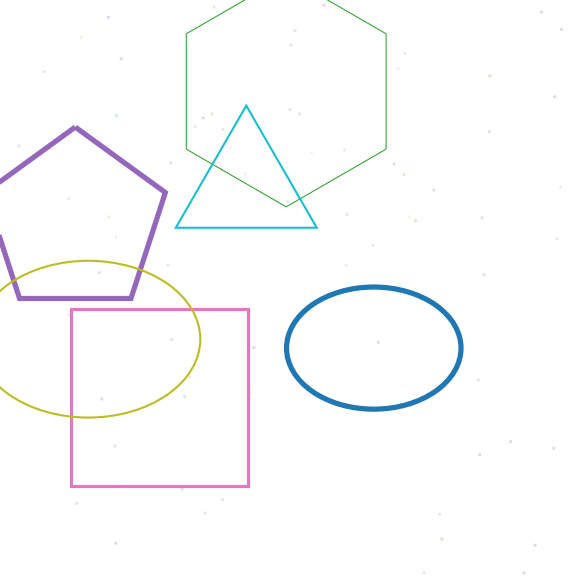[{"shape": "oval", "thickness": 2.5, "radius": 0.76, "center": [0.647, 0.396]}, {"shape": "hexagon", "thickness": 0.5, "radius": 1.0, "center": [0.496, 0.841]}, {"shape": "pentagon", "thickness": 2.5, "radius": 0.82, "center": [0.13, 0.615]}, {"shape": "square", "thickness": 1.5, "radius": 0.77, "center": [0.277, 0.31]}, {"shape": "oval", "thickness": 1, "radius": 0.97, "center": [0.153, 0.412]}, {"shape": "triangle", "thickness": 1, "radius": 0.7, "center": [0.426, 0.675]}]